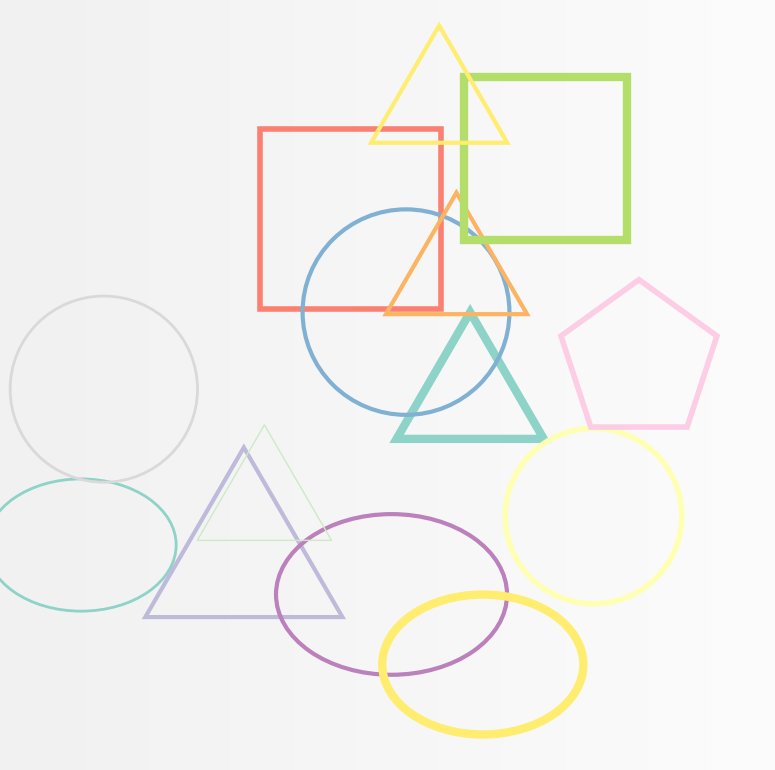[{"shape": "triangle", "thickness": 3, "radius": 0.55, "center": [0.607, 0.485]}, {"shape": "oval", "thickness": 1, "radius": 0.61, "center": [0.105, 0.292]}, {"shape": "circle", "thickness": 2, "radius": 0.57, "center": [0.766, 0.33]}, {"shape": "triangle", "thickness": 1.5, "radius": 0.73, "center": [0.315, 0.272]}, {"shape": "square", "thickness": 2, "radius": 0.58, "center": [0.452, 0.715]}, {"shape": "circle", "thickness": 1.5, "radius": 0.67, "center": [0.524, 0.595]}, {"shape": "triangle", "thickness": 1.5, "radius": 0.53, "center": [0.589, 0.645]}, {"shape": "square", "thickness": 3, "radius": 0.53, "center": [0.704, 0.794]}, {"shape": "pentagon", "thickness": 2, "radius": 0.53, "center": [0.824, 0.531]}, {"shape": "circle", "thickness": 1, "radius": 0.6, "center": [0.134, 0.495]}, {"shape": "oval", "thickness": 1.5, "radius": 0.75, "center": [0.505, 0.228]}, {"shape": "triangle", "thickness": 0.5, "radius": 0.5, "center": [0.341, 0.348]}, {"shape": "triangle", "thickness": 1.5, "radius": 0.51, "center": [0.567, 0.865]}, {"shape": "oval", "thickness": 3, "radius": 0.65, "center": [0.623, 0.137]}]